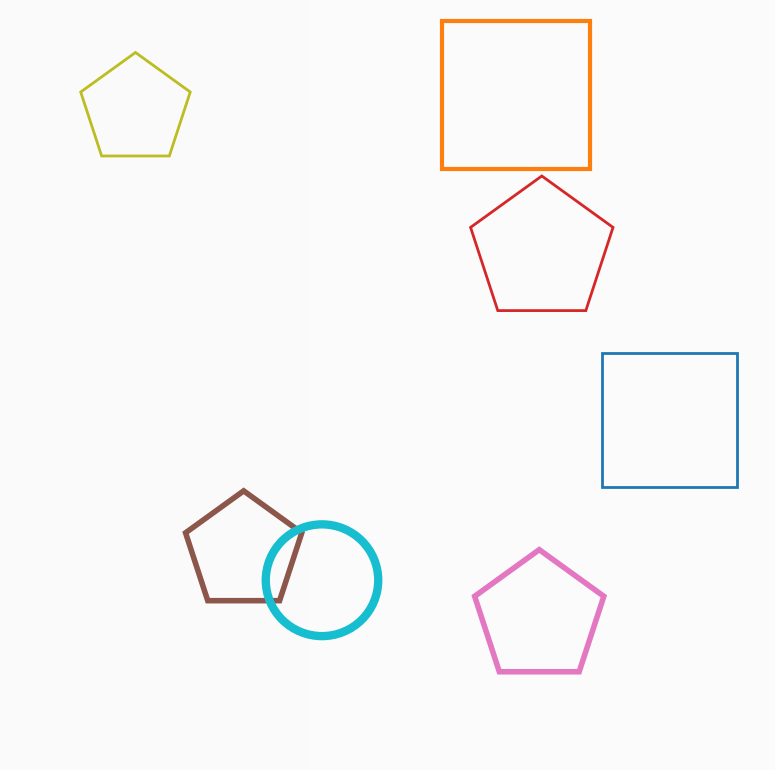[{"shape": "square", "thickness": 1, "radius": 0.43, "center": [0.863, 0.454]}, {"shape": "square", "thickness": 1.5, "radius": 0.48, "center": [0.666, 0.876]}, {"shape": "pentagon", "thickness": 1, "radius": 0.48, "center": [0.699, 0.675]}, {"shape": "pentagon", "thickness": 2, "radius": 0.39, "center": [0.314, 0.284]}, {"shape": "pentagon", "thickness": 2, "radius": 0.44, "center": [0.696, 0.199]}, {"shape": "pentagon", "thickness": 1, "radius": 0.37, "center": [0.175, 0.858]}, {"shape": "circle", "thickness": 3, "radius": 0.36, "center": [0.415, 0.246]}]